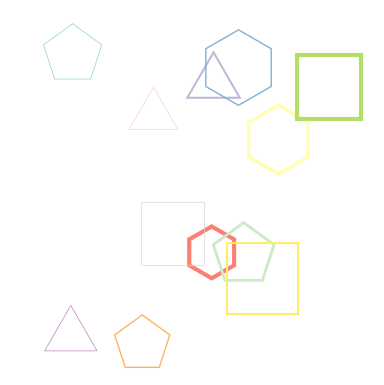[{"shape": "pentagon", "thickness": 0.5, "radius": 0.4, "center": [0.189, 0.859]}, {"shape": "hexagon", "thickness": 2.5, "radius": 0.45, "center": [0.723, 0.637]}, {"shape": "triangle", "thickness": 1.5, "radius": 0.39, "center": [0.555, 0.785]}, {"shape": "hexagon", "thickness": 3, "radius": 0.34, "center": [0.55, 0.345]}, {"shape": "hexagon", "thickness": 1, "radius": 0.49, "center": [0.62, 0.824]}, {"shape": "pentagon", "thickness": 1, "radius": 0.38, "center": [0.369, 0.107]}, {"shape": "square", "thickness": 3, "radius": 0.41, "center": [0.855, 0.775]}, {"shape": "triangle", "thickness": 0.5, "radius": 0.37, "center": [0.399, 0.7]}, {"shape": "square", "thickness": 0.5, "radius": 0.41, "center": [0.449, 0.393]}, {"shape": "triangle", "thickness": 0.5, "radius": 0.39, "center": [0.184, 0.128]}, {"shape": "pentagon", "thickness": 2, "radius": 0.41, "center": [0.633, 0.339]}, {"shape": "square", "thickness": 1.5, "radius": 0.46, "center": [0.682, 0.277]}]